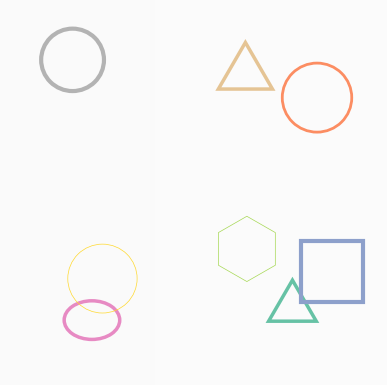[{"shape": "triangle", "thickness": 2.5, "radius": 0.36, "center": [0.755, 0.201]}, {"shape": "circle", "thickness": 2, "radius": 0.45, "center": [0.818, 0.746]}, {"shape": "square", "thickness": 3, "radius": 0.4, "center": [0.857, 0.294]}, {"shape": "oval", "thickness": 2.5, "radius": 0.36, "center": [0.237, 0.169]}, {"shape": "hexagon", "thickness": 0.5, "radius": 0.42, "center": [0.637, 0.353]}, {"shape": "circle", "thickness": 0.5, "radius": 0.45, "center": [0.264, 0.276]}, {"shape": "triangle", "thickness": 2.5, "radius": 0.4, "center": [0.633, 0.809]}, {"shape": "circle", "thickness": 3, "radius": 0.41, "center": [0.187, 0.845]}]